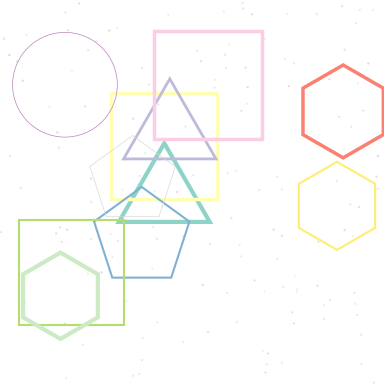[{"shape": "triangle", "thickness": 3, "radius": 0.68, "center": [0.427, 0.492]}, {"shape": "square", "thickness": 2.5, "radius": 0.69, "center": [0.426, 0.621]}, {"shape": "triangle", "thickness": 2, "radius": 0.69, "center": [0.441, 0.657]}, {"shape": "hexagon", "thickness": 2.5, "radius": 0.6, "center": [0.891, 0.711]}, {"shape": "pentagon", "thickness": 1.5, "radius": 0.65, "center": [0.368, 0.384]}, {"shape": "square", "thickness": 1.5, "radius": 0.68, "center": [0.187, 0.291]}, {"shape": "square", "thickness": 2.5, "radius": 0.7, "center": [0.54, 0.78]}, {"shape": "pentagon", "thickness": 0.5, "radius": 0.58, "center": [0.344, 0.531]}, {"shape": "circle", "thickness": 0.5, "radius": 0.68, "center": [0.169, 0.78]}, {"shape": "hexagon", "thickness": 3, "radius": 0.56, "center": [0.157, 0.232]}, {"shape": "hexagon", "thickness": 1.5, "radius": 0.57, "center": [0.875, 0.465]}]